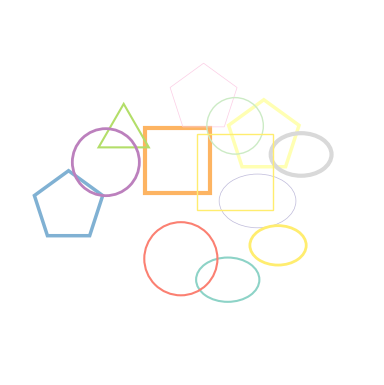[{"shape": "oval", "thickness": 1.5, "radius": 0.41, "center": [0.592, 0.274]}, {"shape": "pentagon", "thickness": 2.5, "radius": 0.48, "center": [0.685, 0.645]}, {"shape": "oval", "thickness": 0.5, "radius": 0.5, "center": [0.669, 0.478]}, {"shape": "circle", "thickness": 1.5, "radius": 0.47, "center": [0.47, 0.328]}, {"shape": "pentagon", "thickness": 2.5, "radius": 0.47, "center": [0.178, 0.463]}, {"shape": "square", "thickness": 3, "radius": 0.42, "center": [0.46, 0.583]}, {"shape": "triangle", "thickness": 1.5, "radius": 0.38, "center": [0.321, 0.655]}, {"shape": "pentagon", "thickness": 0.5, "radius": 0.46, "center": [0.529, 0.744]}, {"shape": "oval", "thickness": 3, "radius": 0.39, "center": [0.782, 0.599]}, {"shape": "circle", "thickness": 2, "radius": 0.44, "center": [0.275, 0.579]}, {"shape": "circle", "thickness": 1, "radius": 0.37, "center": [0.611, 0.673]}, {"shape": "oval", "thickness": 2, "radius": 0.37, "center": [0.722, 0.363]}, {"shape": "square", "thickness": 1, "radius": 0.49, "center": [0.611, 0.554]}]